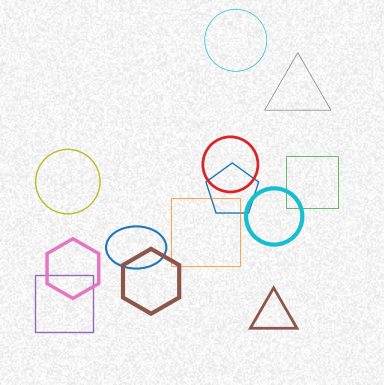[{"shape": "pentagon", "thickness": 1, "radius": 0.36, "center": [0.603, 0.505]}, {"shape": "oval", "thickness": 1.5, "radius": 0.39, "center": [0.354, 0.357]}, {"shape": "square", "thickness": 0.5, "radius": 0.44, "center": [0.534, 0.397]}, {"shape": "square", "thickness": 0.5, "radius": 0.34, "center": [0.811, 0.527]}, {"shape": "circle", "thickness": 2, "radius": 0.36, "center": [0.598, 0.573]}, {"shape": "square", "thickness": 1, "radius": 0.37, "center": [0.166, 0.211]}, {"shape": "triangle", "thickness": 2, "radius": 0.35, "center": [0.711, 0.182]}, {"shape": "hexagon", "thickness": 3, "radius": 0.42, "center": [0.392, 0.269]}, {"shape": "hexagon", "thickness": 2.5, "radius": 0.39, "center": [0.189, 0.302]}, {"shape": "triangle", "thickness": 0.5, "radius": 0.5, "center": [0.773, 0.764]}, {"shape": "circle", "thickness": 1, "radius": 0.42, "center": [0.176, 0.528]}, {"shape": "circle", "thickness": 0.5, "radius": 0.4, "center": [0.612, 0.895]}, {"shape": "circle", "thickness": 3, "radius": 0.37, "center": [0.712, 0.438]}]